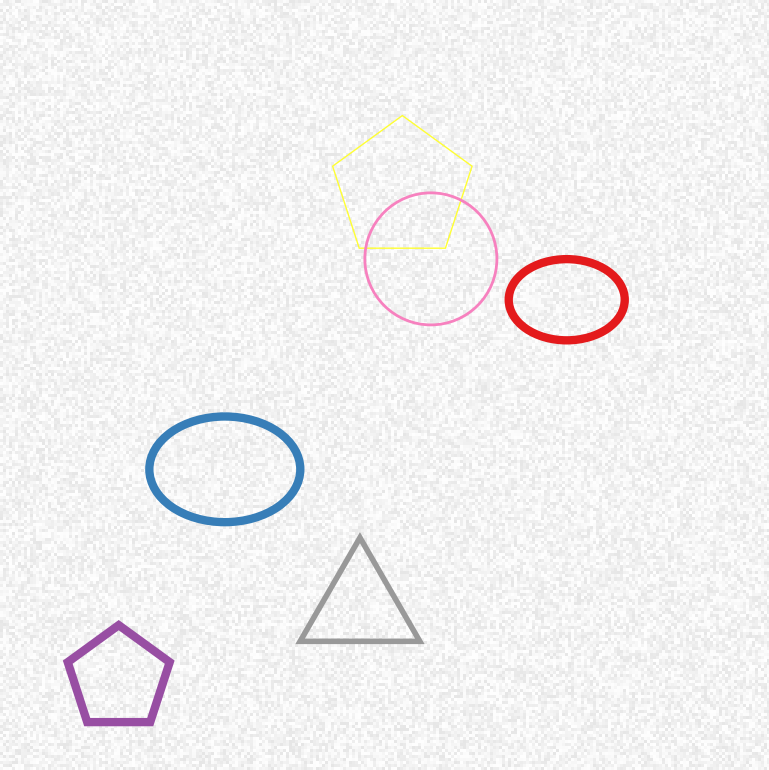[{"shape": "oval", "thickness": 3, "radius": 0.38, "center": [0.736, 0.611]}, {"shape": "oval", "thickness": 3, "radius": 0.49, "center": [0.292, 0.39]}, {"shape": "pentagon", "thickness": 3, "radius": 0.35, "center": [0.154, 0.119]}, {"shape": "pentagon", "thickness": 0.5, "radius": 0.48, "center": [0.523, 0.755]}, {"shape": "circle", "thickness": 1, "radius": 0.43, "center": [0.56, 0.664]}, {"shape": "triangle", "thickness": 2, "radius": 0.45, "center": [0.467, 0.212]}]